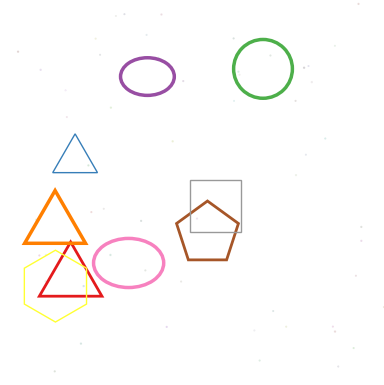[{"shape": "triangle", "thickness": 2, "radius": 0.47, "center": [0.184, 0.278]}, {"shape": "triangle", "thickness": 1, "radius": 0.34, "center": [0.195, 0.585]}, {"shape": "circle", "thickness": 2.5, "radius": 0.38, "center": [0.683, 0.821]}, {"shape": "oval", "thickness": 2.5, "radius": 0.35, "center": [0.383, 0.801]}, {"shape": "triangle", "thickness": 2.5, "radius": 0.46, "center": [0.143, 0.414]}, {"shape": "hexagon", "thickness": 1, "radius": 0.47, "center": [0.144, 0.257]}, {"shape": "pentagon", "thickness": 2, "radius": 0.42, "center": [0.539, 0.393]}, {"shape": "oval", "thickness": 2.5, "radius": 0.46, "center": [0.334, 0.317]}, {"shape": "square", "thickness": 1, "radius": 0.34, "center": [0.559, 0.464]}]